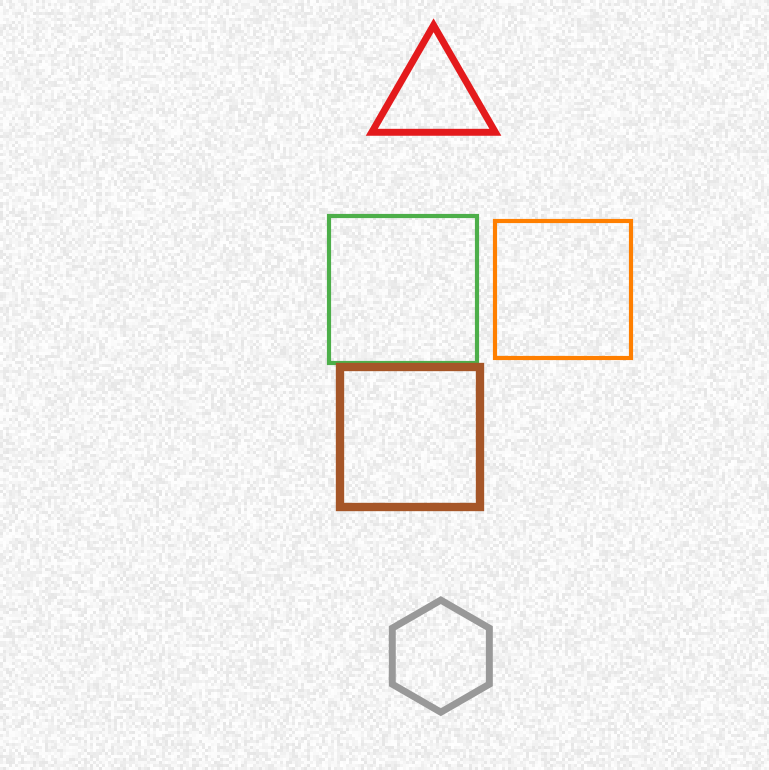[{"shape": "triangle", "thickness": 2.5, "radius": 0.46, "center": [0.563, 0.875]}, {"shape": "square", "thickness": 1.5, "radius": 0.48, "center": [0.524, 0.624]}, {"shape": "square", "thickness": 1.5, "radius": 0.44, "center": [0.731, 0.624]}, {"shape": "square", "thickness": 3, "radius": 0.45, "center": [0.533, 0.433]}, {"shape": "hexagon", "thickness": 2.5, "radius": 0.36, "center": [0.572, 0.148]}]